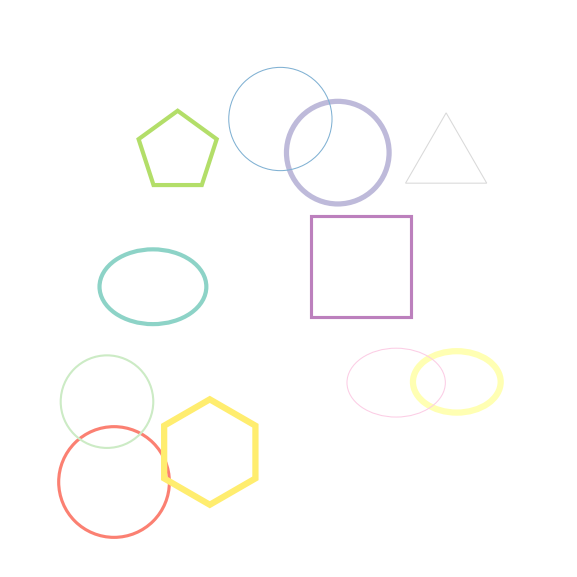[{"shape": "oval", "thickness": 2, "radius": 0.46, "center": [0.265, 0.503]}, {"shape": "oval", "thickness": 3, "radius": 0.38, "center": [0.791, 0.338]}, {"shape": "circle", "thickness": 2.5, "radius": 0.44, "center": [0.585, 0.735]}, {"shape": "circle", "thickness": 1.5, "radius": 0.48, "center": [0.197, 0.164]}, {"shape": "circle", "thickness": 0.5, "radius": 0.45, "center": [0.486, 0.793]}, {"shape": "pentagon", "thickness": 2, "radius": 0.36, "center": [0.308, 0.736]}, {"shape": "oval", "thickness": 0.5, "radius": 0.43, "center": [0.686, 0.337]}, {"shape": "triangle", "thickness": 0.5, "radius": 0.41, "center": [0.773, 0.723]}, {"shape": "square", "thickness": 1.5, "radius": 0.44, "center": [0.625, 0.538]}, {"shape": "circle", "thickness": 1, "radius": 0.4, "center": [0.185, 0.304]}, {"shape": "hexagon", "thickness": 3, "radius": 0.46, "center": [0.363, 0.216]}]